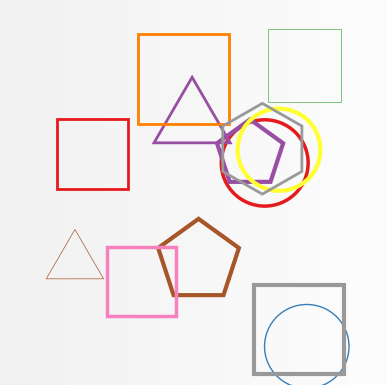[{"shape": "circle", "thickness": 2.5, "radius": 0.56, "center": [0.683, 0.577]}, {"shape": "square", "thickness": 2, "radius": 0.45, "center": [0.238, 0.6]}, {"shape": "circle", "thickness": 1, "radius": 0.54, "center": [0.792, 0.1]}, {"shape": "square", "thickness": 0.5, "radius": 0.47, "center": [0.786, 0.83]}, {"shape": "triangle", "thickness": 2, "radius": 0.57, "center": [0.496, 0.686]}, {"shape": "pentagon", "thickness": 3, "radius": 0.45, "center": [0.645, 0.6]}, {"shape": "square", "thickness": 2, "radius": 0.58, "center": [0.473, 0.794]}, {"shape": "circle", "thickness": 3, "radius": 0.53, "center": [0.72, 0.611]}, {"shape": "pentagon", "thickness": 3, "radius": 0.55, "center": [0.512, 0.322]}, {"shape": "triangle", "thickness": 0.5, "radius": 0.43, "center": [0.193, 0.319]}, {"shape": "square", "thickness": 2.5, "radius": 0.45, "center": [0.365, 0.268]}, {"shape": "square", "thickness": 3, "radius": 0.58, "center": [0.771, 0.145]}, {"shape": "hexagon", "thickness": 2, "radius": 0.59, "center": [0.677, 0.614]}]